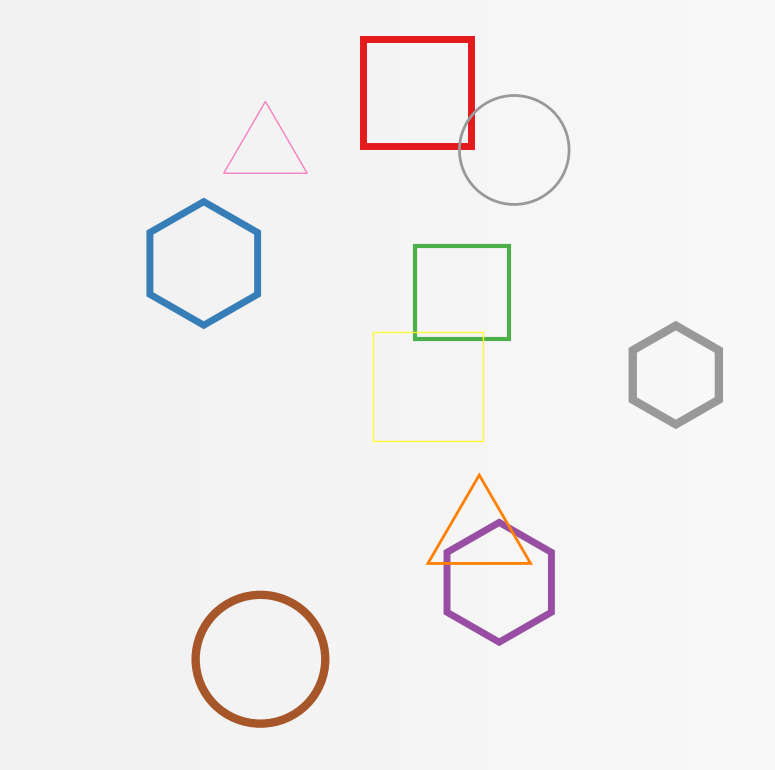[{"shape": "square", "thickness": 2.5, "radius": 0.35, "center": [0.538, 0.88]}, {"shape": "hexagon", "thickness": 2.5, "radius": 0.4, "center": [0.263, 0.658]}, {"shape": "square", "thickness": 1.5, "radius": 0.3, "center": [0.596, 0.62]}, {"shape": "hexagon", "thickness": 2.5, "radius": 0.39, "center": [0.644, 0.244]}, {"shape": "triangle", "thickness": 1, "radius": 0.38, "center": [0.618, 0.307]}, {"shape": "square", "thickness": 0.5, "radius": 0.36, "center": [0.553, 0.498]}, {"shape": "circle", "thickness": 3, "radius": 0.42, "center": [0.336, 0.144]}, {"shape": "triangle", "thickness": 0.5, "radius": 0.31, "center": [0.343, 0.806]}, {"shape": "hexagon", "thickness": 3, "radius": 0.32, "center": [0.872, 0.513]}, {"shape": "circle", "thickness": 1, "radius": 0.35, "center": [0.664, 0.805]}]